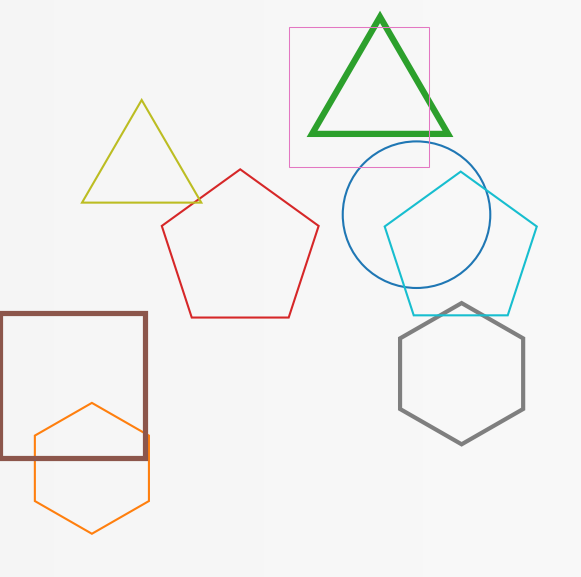[{"shape": "circle", "thickness": 1, "radius": 0.63, "center": [0.717, 0.627]}, {"shape": "hexagon", "thickness": 1, "radius": 0.57, "center": [0.158, 0.188]}, {"shape": "triangle", "thickness": 3, "radius": 0.68, "center": [0.654, 0.835]}, {"shape": "pentagon", "thickness": 1, "radius": 0.71, "center": [0.413, 0.564]}, {"shape": "square", "thickness": 2.5, "radius": 0.63, "center": [0.125, 0.331]}, {"shape": "square", "thickness": 0.5, "radius": 0.6, "center": [0.617, 0.831]}, {"shape": "hexagon", "thickness": 2, "radius": 0.61, "center": [0.794, 0.352]}, {"shape": "triangle", "thickness": 1, "radius": 0.59, "center": [0.244, 0.708]}, {"shape": "pentagon", "thickness": 1, "radius": 0.69, "center": [0.793, 0.564]}]